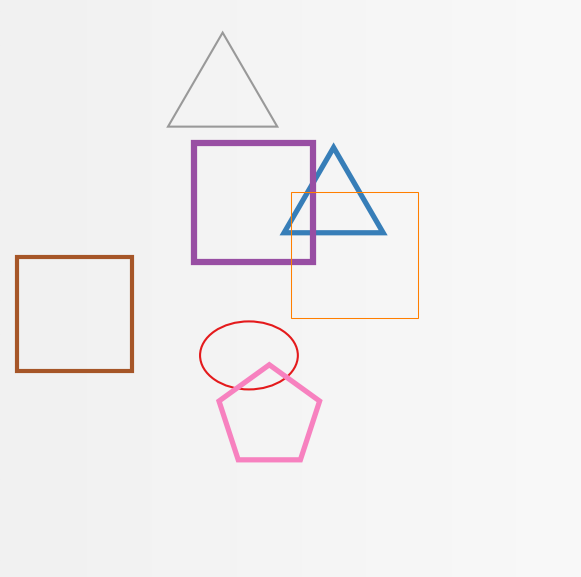[{"shape": "oval", "thickness": 1, "radius": 0.42, "center": [0.428, 0.384]}, {"shape": "triangle", "thickness": 2.5, "radius": 0.49, "center": [0.574, 0.645]}, {"shape": "square", "thickness": 3, "radius": 0.51, "center": [0.436, 0.649]}, {"shape": "square", "thickness": 0.5, "radius": 0.54, "center": [0.609, 0.558]}, {"shape": "square", "thickness": 2, "radius": 0.49, "center": [0.128, 0.456]}, {"shape": "pentagon", "thickness": 2.5, "radius": 0.46, "center": [0.463, 0.277]}, {"shape": "triangle", "thickness": 1, "radius": 0.54, "center": [0.383, 0.834]}]